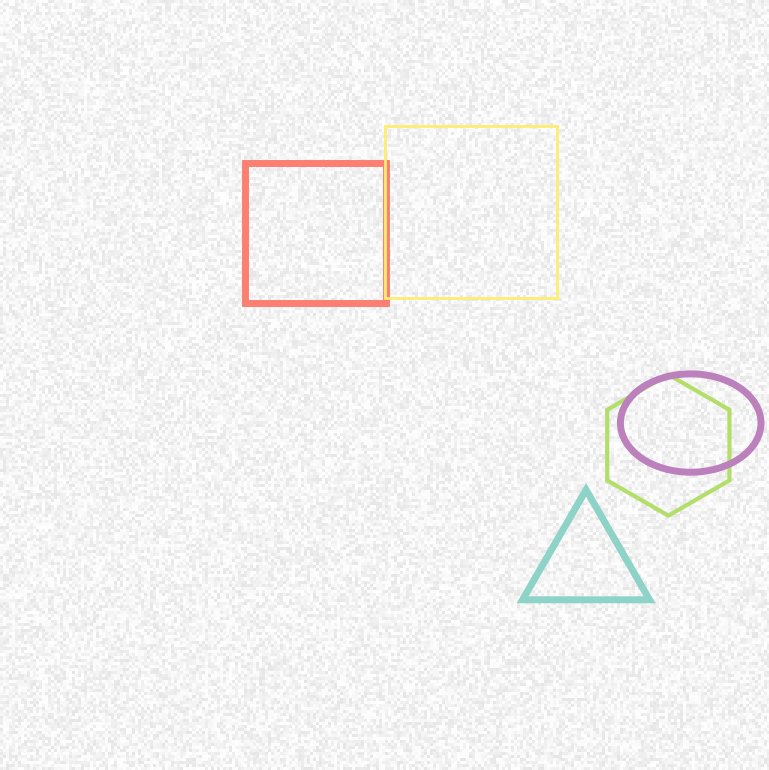[{"shape": "triangle", "thickness": 2.5, "radius": 0.48, "center": [0.761, 0.269]}, {"shape": "square", "thickness": 2.5, "radius": 0.46, "center": [0.409, 0.698]}, {"shape": "hexagon", "thickness": 1.5, "radius": 0.46, "center": [0.868, 0.422]}, {"shape": "oval", "thickness": 2.5, "radius": 0.46, "center": [0.897, 0.451]}, {"shape": "square", "thickness": 1, "radius": 0.56, "center": [0.612, 0.724]}]